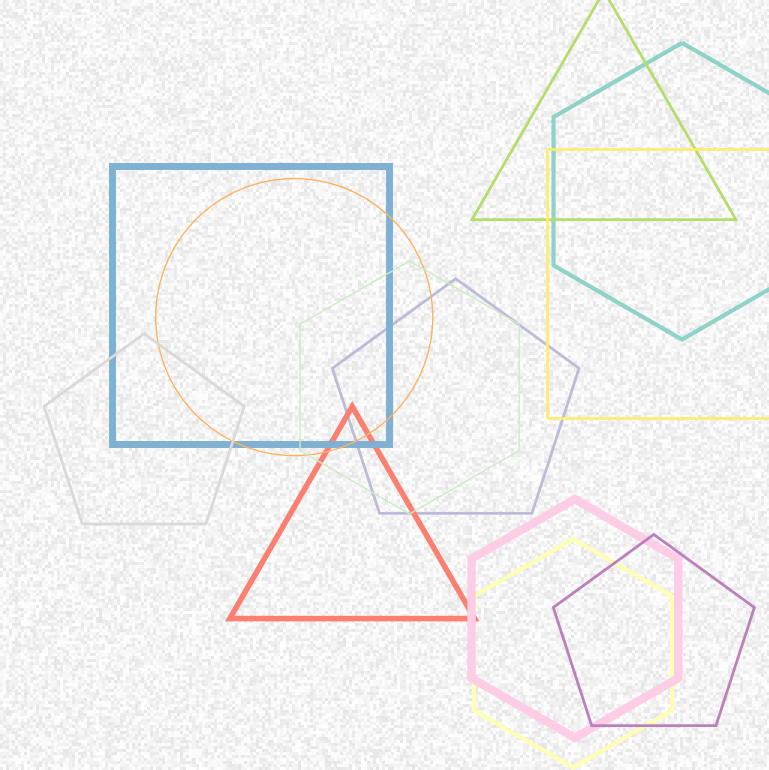[{"shape": "hexagon", "thickness": 1.5, "radius": 0.96, "center": [0.886, 0.752]}, {"shape": "hexagon", "thickness": 1.5, "radius": 0.74, "center": [0.744, 0.152]}, {"shape": "pentagon", "thickness": 1, "radius": 0.84, "center": [0.592, 0.47]}, {"shape": "triangle", "thickness": 2, "radius": 0.92, "center": [0.457, 0.288]}, {"shape": "square", "thickness": 2.5, "radius": 0.9, "center": [0.325, 0.604]}, {"shape": "circle", "thickness": 0.5, "radius": 0.9, "center": [0.382, 0.588]}, {"shape": "triangle", "thickness": 1, "radius": 0.99, "center": [0.784, 0.814]}, {"shape": "hexagon", "thickness": 3, "radius": 0.77, "center": [0.747, 0.197]}, {"shape": "pentagon", "thickness": 1, "radius": 0.68, "center": [0.187, 0.43]}, {"shape": "pentagon", "thickness": 1, "radius": 0.69, "center": [0.849, 0.169]}, {"shape": "hexagon", "thickness": 0.5, "radius": 0.82, "center": [0.532, 0.497]}, {"shape": "square", "thickness": 1, "radius": 0.87, "center": [0.885, 0.632]}]